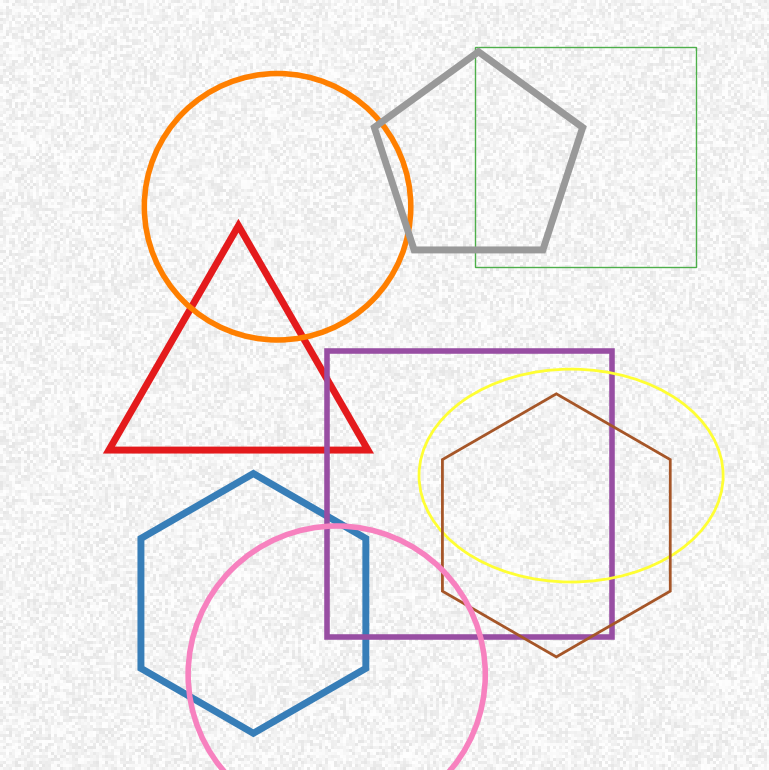[{"shape": "triangle", "thickness": 2.5, "radius": 0.97, "center": [0.31, 0.513]}, {"shape": "hexagon", "thickness": 2.5, "radius": 0.84, "center": [0.329, 0.216]}, {"shape": "square", "thickness": 0.5, "radius": 0.72, "center": [0.76, 0.796]}, {"shape": "square", "thickness": 2, "radius": 0.93, "center": [0.61, 0.359]}, {"shape": "circle", "thickness": 2, "radius": 0.87, "center": [0.36, 0.731]}, {"shape": "oval", "thickness": 1, "radius": 0.99, "center": [0.742, 0.382]}, {"shape": "hexagon", "thickness": 1, "radius": 0.85, "center": [0.723, 0.318]}, {"shape": "circle", "thickness": 2, "radius": 0.96, "center": [0.437, 0.124]}, {"shape": "pentagon", "thickness": 2.5, "radius": 0.71, "center": [0.621, 0.791]}]